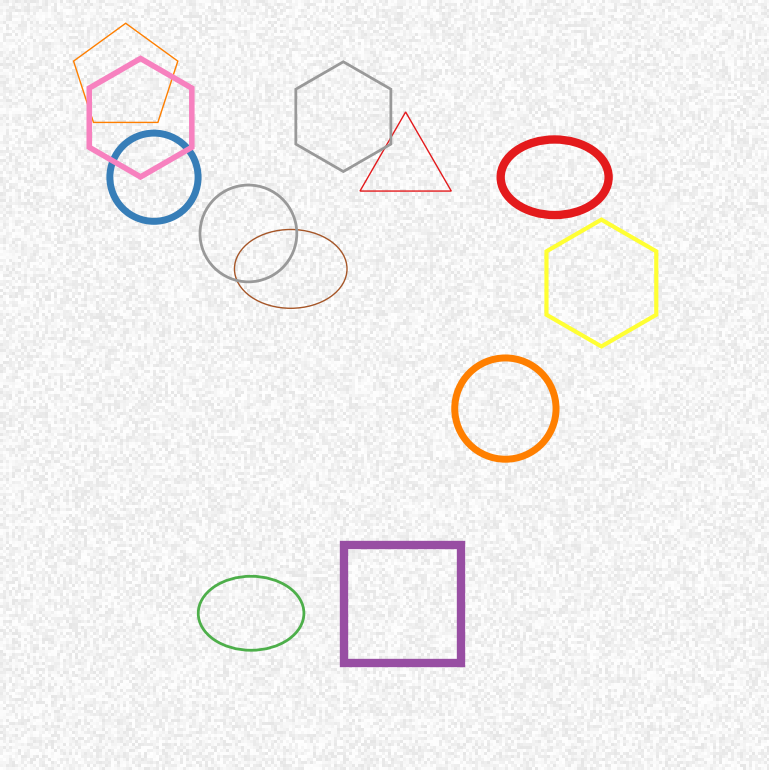[{"shape": "oval", "thickness": 3, "radius": 0.35, "center": [0.72, 0.77]}, {"shape": "triangle", "thickness": 0.5, "radius": 0.34, "center": [0.527, 0.786]}, {"shape": "circle", "thickness": 2.5, "radius": 0.29, "center": [0.2, 0.77]}, {"shape": "oval", "thickness": 1, "radius": 0.34, "center": [0.326, 0.204]}, {"shape": "square", "thickness": 3, "radius": 0.38, "center": [0.523, 0.216]}, {"shape": "pentagon", "thickness": 0.5, "radius": 0.36, "center": [0.163, 0.899]}, {"shape": "circle", "thickness": 2.5, "radius": 0.33, "center": [0.656, 0.469]}, {"shape": "hexagon", "thickness": 1.5, "radius": 0.41, "center": [0.781, 0.632]}, {"shape": "oval", "thickness": 0.5, "radius": 0.37, "center": [0.378, 0.651]}, {"shape": "hexagon", "thickness": 2, "radius": 0.38, "center": [0.183, 0.847]}, {"shape": "circle", "thickness": 1, "radius": 0.31, "center": [0.323, 0.697]}, {"shape": "hexagon", "thickness": 1, "radius": 0.36, "center": [0.446, 0.849]}]